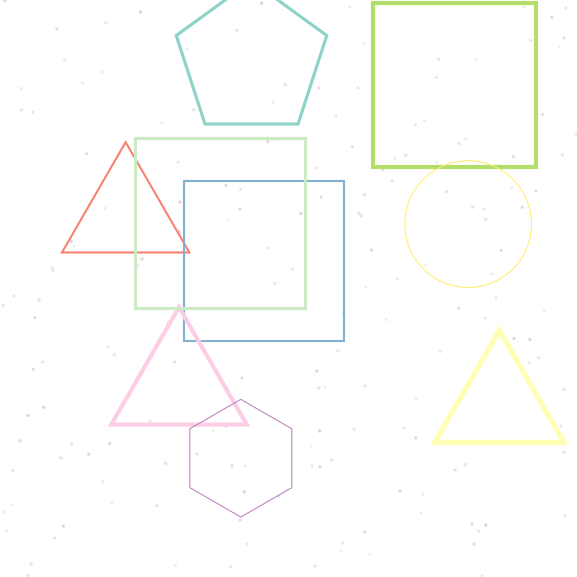[{"shape": "pentagon", "thickness": 1.5, "radius": 0.69, "center": [0.436, 0.895]}, {"shape": "triangle", "thickness": 2.5, "radius": 0.65, "center": [0.865, 0.298]}, {"shape": "triangle", "thickness": 1, "radius": 0.64, "center": [0.218, 0.626]}, {"shape": "square", "thickness": 1, "radius": 0.69, "center": [0.457, 0.547]}, {"shape": "square", "thickness": 2, "radius": 0.71, "center": [0.787, 0.852]}, {"shape": "triangle", "thickness": 2, "radius": 0.68, "center": [0.31, 0.332]}, {"shape": "hexagon", "thickness": 0.5, "radius": 0.51, "center": [0.417, 0.206]}, {"shape": "square", "thickness": 1.5, "radius": 0.73, "center": [0.382, 0.612]}, {"shape": "circle", "thickness": 0.5, "radius": 0.55, "center": [0.811, 0.611]}]